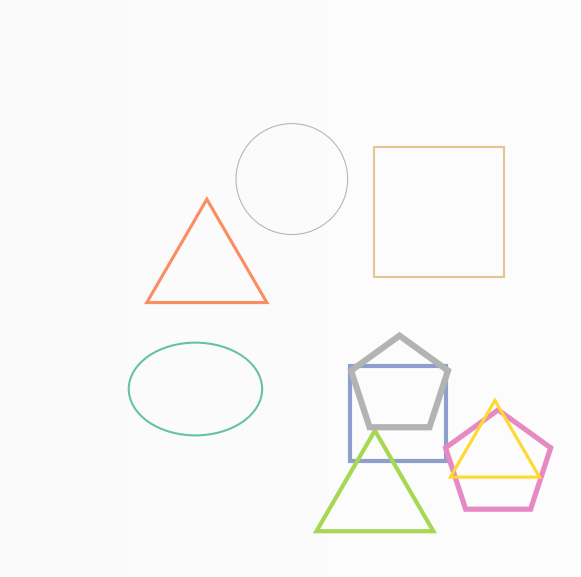[{"shape": "oval", "thickness": 1, "radius": 0.57, "center": [0.336, 0.326]}, {"shape": "triangle", "thickness": 1.5, "radius": 0.6, "center": [0.356, 0.535]}, {"shape": "square", "thickness": 2, "radius": 0.41, "center": [0.685, 0.283]}, {"shape": "pentagon", "thickness": 2.5, "radius": 0.48, "center": [0.857, 0.194]}, {"shape": "triangle", "thickness": 2, "radius": 0.58, "center": [0.645, 0.137]}, {"shape": "triangle", "thickness": 1.5, "radius": 0.44, "center": [0.852, 0.217]}, {"shape": "square", "thickness": 1, "radius": 0.56, "center": [0.755, 0.632]}, {"shape": "circle", "thickness": 0.5, "radius": 0.48, "center": [0.502, 0.689]}, {"shape": "pentagon", "thickness": 3, "radius": 0.44, "center": [0.687, 0.33]}]